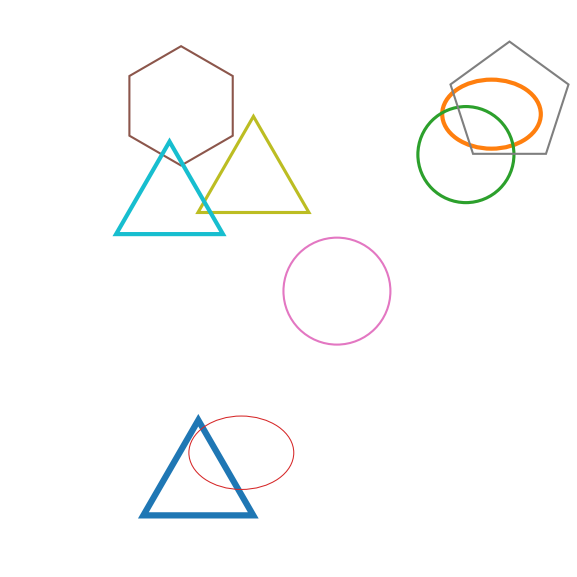[{"shape": "triangle", "thickness": 3, "radius": 0.55, "center": [0.343, 0.162]}, {"shape": "oval", "thickness": 2, "radius": 0.43, "center": [0.851, 0.801]}, {"shape": "circle", "thickness": 1.5, "radius": 0.42, "center": [0.807, 0.731]}, {"shape": "oval", "thickness": 0.5, "radius": 0.45, "center": [0.418, 0.215]}, {"shape": "hexagon", "thickness": 1, "radius": 0.52, "center": [0.314, 0.816]}, {"shape": "circle", "thickness": 1, "radius": 0.46, "center": [0.583, 0.495]}, {"shape": "pentagon", "thickness": 1, "radius": 0.54, "center": [0.882, 0.82]}, {"shape": "triangle", "thickness": 1.5, "radius": 0.55, "center": [0.439, 0.687]}, {"shape": "triangle", "thickness": 2, "radius": 0.53, "center": [0.294, 0.647]}]